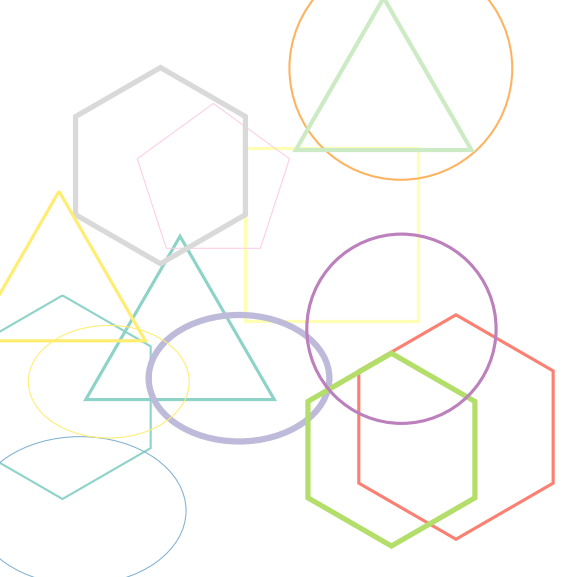[{"shape": "triangle", "thickness": 1.5, "radius": 0.94, "center": [0.312, 0.401]}, {"shape": "hexagon", "thickness": 1, "radius": 0.88, "center": [0.108, 0.311]}, {"shape": "square", "thickness": 1.5, "radius": 0.75, "center": [0.575, 0.593]}, {"shape": "oval", "thickness": 3, "radius": 0.78, "center": [0.414, 0.344]}, {"shape": "hexagon", "thickness": 1.5, "radius": 0.97, "center": [0.79, 0.26]}, {"shape": "oval", "thickness": 0.5, "radius": 0.92, "center": [0.139, 0.115]}, {"shape": "circle", "thickness": 1, "radius": 0.96, "center": [0.694, 0.881]}, {"shape": "hexagon", "thickness": 2.5, "radius": 0.83, "center": [0.678, 0.221]}, {"shape": "pentagon", "thickness": 0.5, "radius": 0.69, "center": [0.369, 0.681]}, {"shape": "hexagon", "thickness": 2.5, "radius": 0.85, "center": [0.278, 0.712]}, {"shape": "circle", "thickness": 1.5, "radius": 0.82, "center": [0.695, 0.43]}, {"shape": "triangle", "thickness": 2, "radius": 0.88, "center": [0.664, 0.827]}, {"shape": "triangle", "thickness": 1.5, "radius": 0.86, "center": [0.102, 0.495]}, {"shape": "oval", "thickness": 0.5, "radius": 0.7, "center": [0.188, 0.338]}]